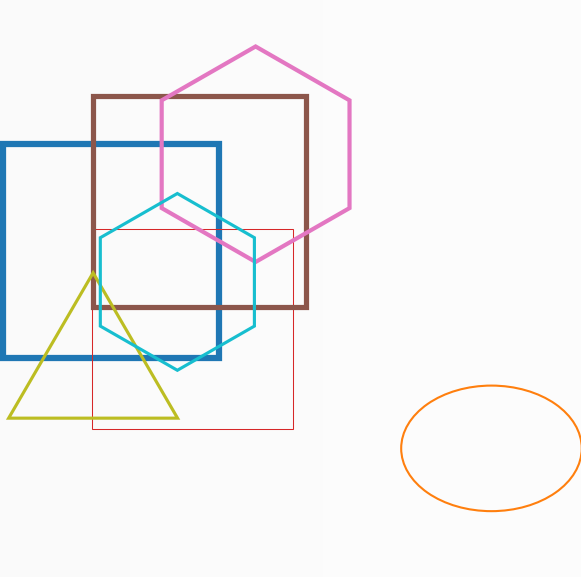[{"shape": "square", "thickness": 3, "radius": 0.93, "center": [0.19, 0.564]}, {"shape": "oval", "thickness": 1, "radius": 0.78, "center": [0.846, 0.223]}, {"shape": "square", "thickness": 0.5, "radius": 0.87, "center": [0.332, 0.429]}, {"shape": "square", "thickness": 2.5, "radius": 0.91, "center": [0.343, 0.65]}, {"shape": "hexagon", "thickness": 2, "radius": 0.93, "center": [0.44, 0.732]}, {"shape": "triangle", "thickness": 1.5, "radius": 0.84, "center": [0.16, 0.359]}, {"shape": "hexagon", "thickness": 1.5, "radius": 0.77, "center": [0.305, 0.511]}]